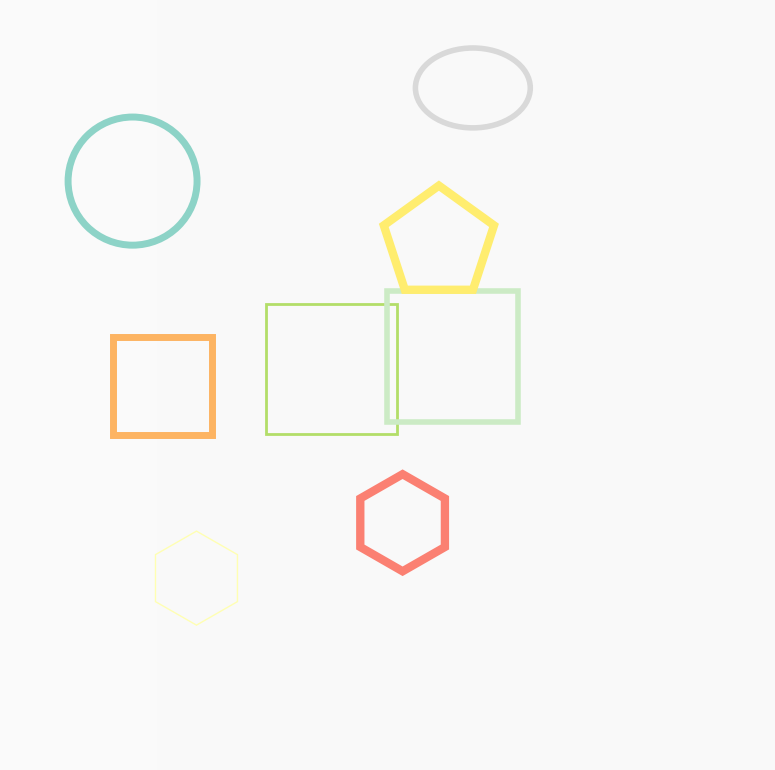[{"shape": "circle", "thickness": 2.5, "radius": 0.42, "center": [0.171, 0.765]}, {"shape": "hexagon", "thickness": 0.5, "radius": 0.31, "center": [0.254, 0.249]}, {"shape": "hexagon", "thickness": 3, "radius": 0.32, "center": [0.519, 0.321]}, {"shape": "square", "thickness": 2.5, "radius": 0.32, "center": [0.21, 0.499]}, {"shape": "square", "thickness": 1, "radius": 0.42, "center": [0.428, 0.521]}, {"shape": "oval", "thickness": 2, "radius": 0.37, "center": [0.61, 0.886]}, {"shape": "square", "thickness": 2, "radius": 0.43, "center": [0.584, 0.537]}, {"shape": "pentagon", "thickness": 3, "radius": 0.37, "center": [0.566, 0.684]}]